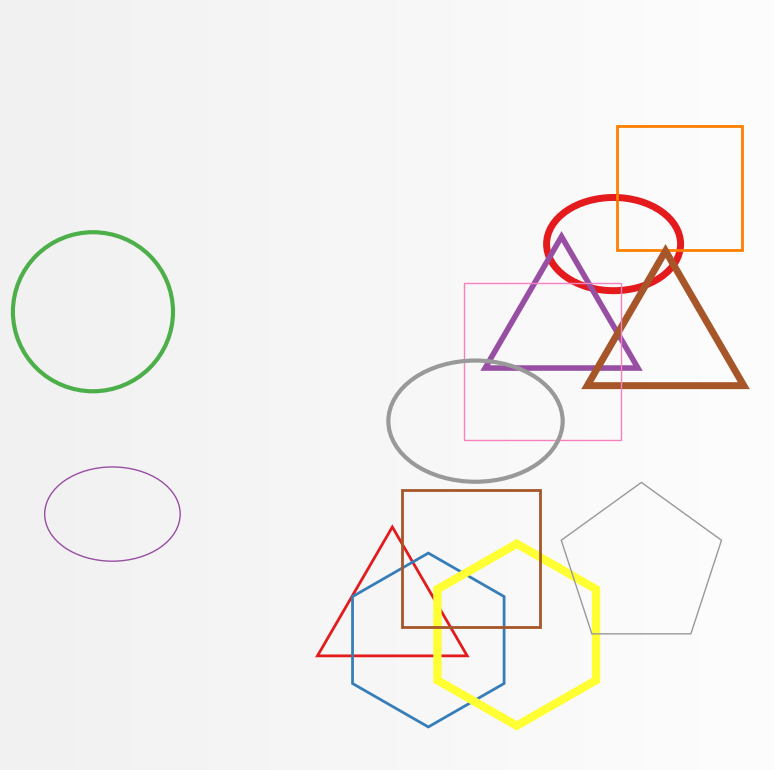[{"shape": "oval", "thickness": 2.5, "radius": 0.43, "center": [0.792, 0.683]}, {"shape": "triangle", "thickness": 1, "radius": 0.56, "center": [0.506, 0.204]}, {"shape": "hexagon", "thickness": 1, "radius": 0.56, "center": [0.553, 0.169]}, {"shape": "circle", "thickness": 1.5, "radius": 0.52, "center": [0.12, 0.595]}, {"shape": "oval", "thickness": 0.5, "radius": 0.44, "center": [0.145, 0.332]}, {"shape": "triangle", "thickness": 2, "radius": 0.57, "center": [0.725, 0.579]}, {"shape": "square", "thickness": 1, "radius": 0.4, "center": [0.877, 0.756]}, {"shape": "hexagon", "thickness": 3, "radius": 0.59, "center": [0.667, 0.176]}, {"shape": "triangle", "thickness": 2.5, "radius": 0.58, "center": [0.859, 0.557]}, {"shape": "square", "thickness": 1, "radius": 0.45, "center": [0.608, 0.275]}, {"shape": "square", "thickness": 0.5, "radius": 0.51, "center": [0.7, 0.531]}, {"shape": "oval", "thickness": 1.5, "radius": 0.56, "center": [0.614, 0.453]}, {"shape": "pentagon", "thickness": 0.5, "radius": 0.54, "center": [0.828, 0.265]}]